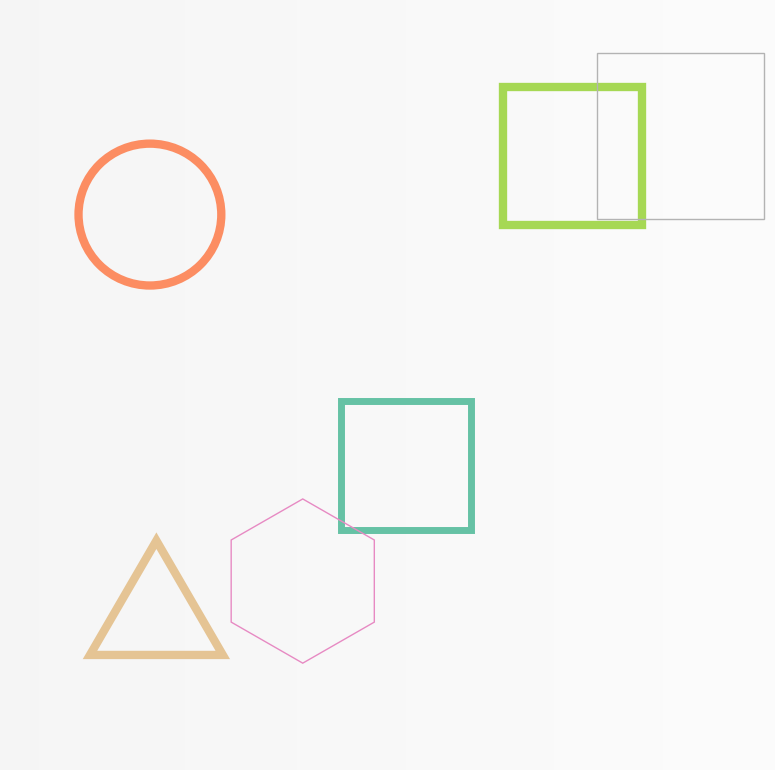[{"shape": "square", "thickness": 2.5, "radius": 0.42, "center": [0.523, 0.395]}, {"shape": "circle", "thickness": 3, "radius": 0.46, "center": [0.193, 0.721]}, {"shape": "hexagon", "thickness": 0.5, "radius": 0.53, "center": [0.391, 0.245]}, {"shape": "square", "thickness": 3, "radius": 0.45, "center": [0.739, 0.797]}, {"shape": "triangle", "thickness": 3, "radius": 0.49, "center": [0.202, 0.199]}, {"shape": "square", "thickness": 0.5, "radius": 0.54, "center": [0.877, 0.823]}]